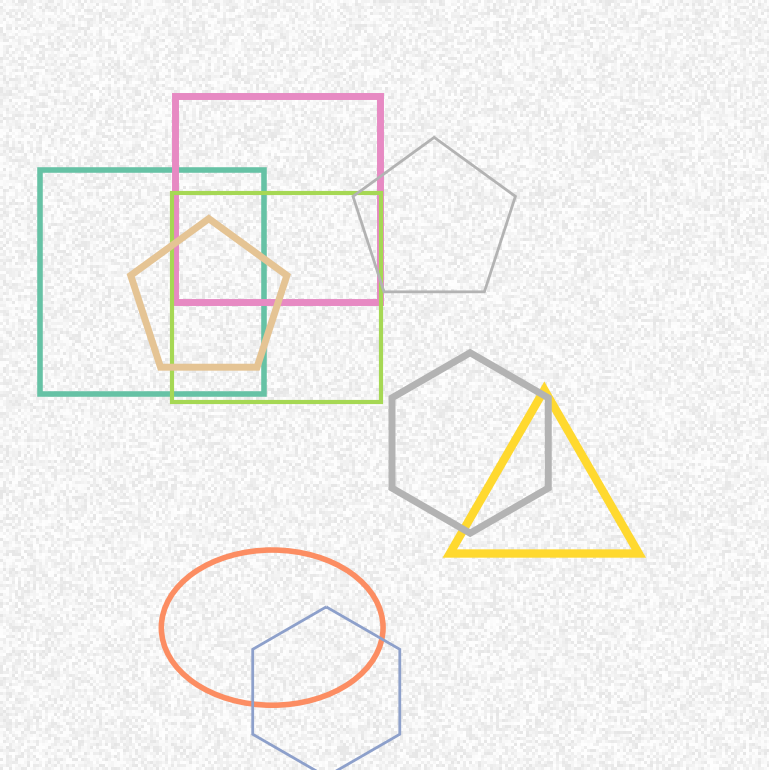[{"shape": "square", "thickness": 2, "radius": 0.73, "center": [0.197, 0.633]}, {"shape": "oval", "thickness": 2, "radius": 0.72, "center": [0.353, 0.185]}, {"shape": "hexagon", "thickness": 1, "radius": 0.55, "center": [0.424, 0.102]}, {"shape": "square", "thickness": 2.5, "radius": 0.67, "center": [0.361, 0.742]}, {"shape": "square", "thickness": 1.5, "radius": 0.68, "center": [0.359, 0.614]}, {"shape": "triangle", "thickness": 3, "radius": 0.71, "center": [0.707, 0.352]}, {"shape": "pentagon", "thickness": 2.5, "radius": 0.53, "center": [0.271, 0.609]}, {"shape": "hexagon", "thickness": 2.5, "radius": 0.59, "center": [0.611, 0.425]}, {"shape": "pentagon", "thickness": 1, "radius": 0.55, "center": [0.564, 0.711]}]